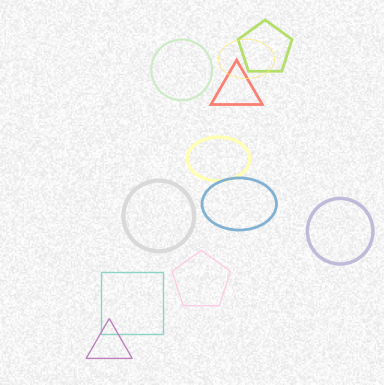[{"shape": "square", "thickness": 1, "radius": 0.4, "center": [0.343, 0.213]}, {"shape": "oval", "thickness": 2.5, "radius": 0.41, "center": [0.568, 0.587]}, {"shape": "circle", "thickness": 2.5, "radius": 0.43, "center": [0.884, 0.399]}, {"shape": "triangle", "thickness": 2, "radius": 0.38, "center": [0.615, 0.767]}, {"shape": "oval", "thickness": 2, "radius": 0.48, "center": [0.621, 0.47]}, {"shape": "pentagon", "thickness": 2, "radius": 0.37, "center": [0.689, 0.875]}, {"shape": "pentagon", "thickness": 1, "radius": 0.4, "center": [0.523, 0.27]}, {"shape": "circle", "thickness": 3, "radius": 0.46, "center": [0.412, 0.439]}, {"shape": "triangle", "thickness": 1, "radius": 0.35, "center": [0.284, 0.104]}, {"shape": "circle", "thickness": 1.5, "radius": 0.39, "center": [0.472, 0.818]}, {"shape": "oval", "thickness": 0.5, "radius": 0.36, "center": [0.64, 0.847]}]